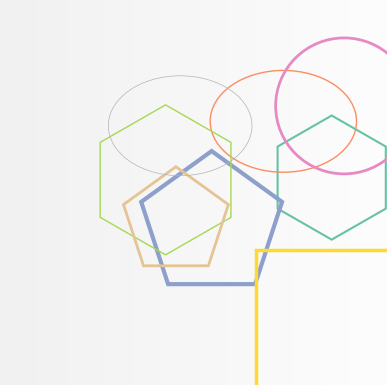[{"shape": "hexagon", "thickness": 1.5, "radius": 0.81, "center": [0.856, 0.539]}, {"shape": "oval", "thickness": 1, "radius": 0.94, "center": [0.731, 0.685]}, {"shape": "pentagon", "thickness": 3, "radius": 0.96, "center": [0.546, 0.417]}, {"shape": "circle", "thickness": 2, "radius": 0.88, "center": [0.888, 0.725]}, {"shape": "hexagon", "thickness": 1, "radius": 0.97, "center": [0.427, 0.533]}, {"shape": "square", "thickness": 2.5, "radius": 0.96, "center": [0.851, 0.159]}, {"shape": "pentagon", "thickness": 2, "radius": 0.71, "center": [0.454, 0.425]}, {"shape": "oval", "thickness": 0.5, "radius": 0.93, "center": [0.465, 0.673]}]